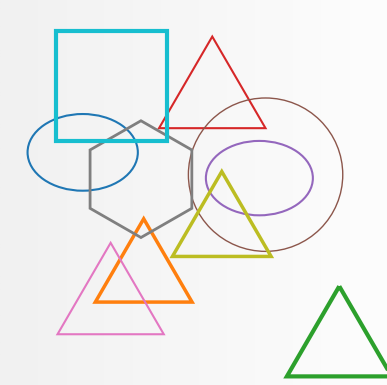[{"shape": "oval", "thickness": 1.5, "radius": 0.71, "center": [0.213, 0.604]}, {"shape": "triangle", "thickness": 2.5, "radius": 0.72, "center": [0.371, 0.287]}, {"shape": "triangle", "thickness": 3, "radius": 0.78, "center": [0.876, 0.1]}, {"shape": "triangle", "thickness": 1.5, "radius": 0.79, "center": [0.548, 0.746]}, {"shape": "oval", "thickness": 1.5, "radius": 0.69, "center": [0.669, 0.537]}, {"shape": "circle", "thickness": 1, "radius": 1.0, "center": [0.685, 0.546]}, {"shape": "triangle", "thickness": 1.5, "radius": 0.79, "center": [0.286, 0.211]}, {"shape": "hexagon", "thickness": 2, "radius": 0.76, "center": [0.364, 0.535]}, {"shape": "triangle", "thickness": 2.5, "radius": 0.74, "center": [0.572, 0.407]}, {"shape": "square", "thickness": 3, "radius": 0.71, "center": [0.288, 0.776]}]